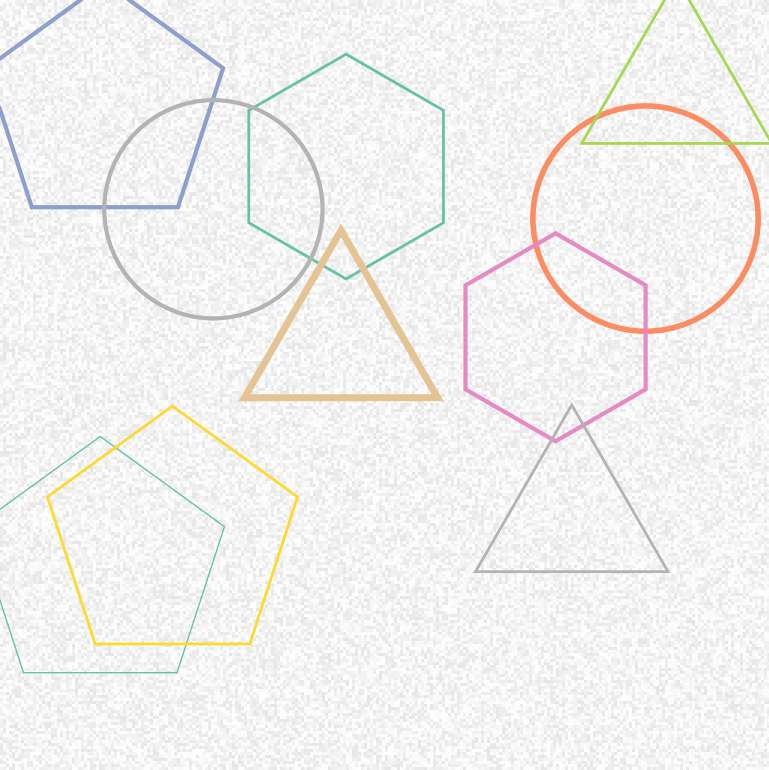[{"shape": "pentagon", "thickness": 0.5, "radius": 0.85, "center": [0.13, 0.264]}, {"shape": "hexagon", "thickness": 1, "radius": 0.73, "center": [0.449, 0.784]}, {"shape": "circle", "thickness": 2, "radius": 0.73, "center": [0.838, 0.716]}, {"shape": "pentagon", "thickness": 1.5, "radius": 0.81, "center": [0.136, 0.862]}, {"shape": "hexagon", "thickness": 1.5, "radius": 0.68, "center": [0.722, 0.562]}, {"shape": "triangle", "thickness": 1, "radius": 0.71, "center": [0.879, 0.885]}, {"shape": "pentagon", "thickness": 1, "radius": 0.85, "center": [0.224, 0.302]}, {"shape": "triangle", "thickness": 2.5, "radius": 0.72, "center": [0.443, 0.556]}, {"shape": "circle", "thickness": 1.5, "radius": 0.71, "center": [0.277, 0.728]}, {"shape": "triangle", "thickness": 1, "radius": 0.72, "center": [0.743, 0.33]}]